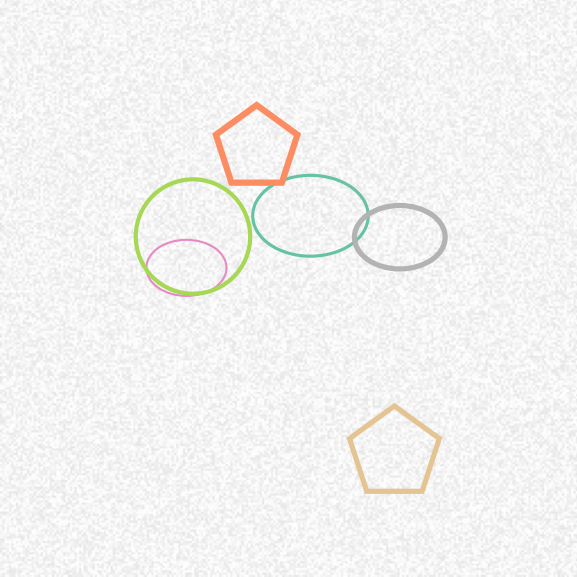[{"shape": "oval", "thickness": 1.5, "radius": 0.5, "center": [0.538, 0.626]}, {"shape": "pentagon", "thickness": 3, "radius": 0.37, "center": [0.444, 0.743]}, {"shape": "oval", "thickness": 1, "radius": 0.35, "center": [0.323, 0.535]}, {"shape": "circle", "thickness": 2, "radius": 0.5, "center": [0.334, 0.59]}, {"shape": "pentagon", "thickness": 2.5, "radius": 0.41, "center": [0.683, 0.215]}, {"shape": "oval", "thickness": 2.5, "radius": 0.39, "center": [0.692, 0.588]}]